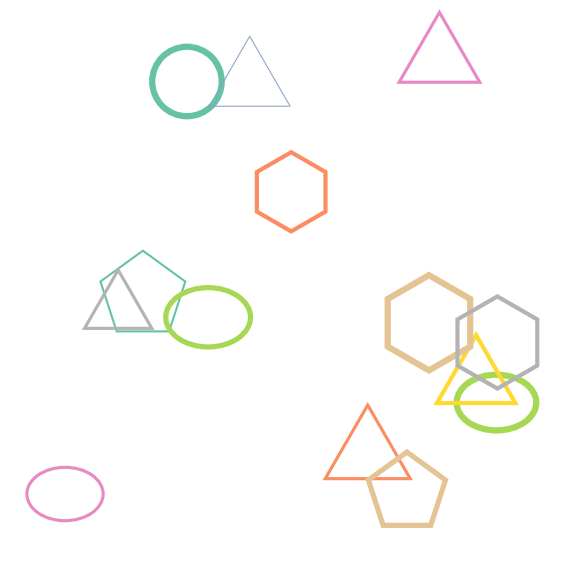[{"shape": "circle", "thickness": 3, "radius": 0.3, "center": [0.324, 0.858]}, {"shape": "pentagon", "thickness": 1, "radius": 0.39, "center": [0.247, 0.488]}, {"shape": "hexagon", "thickness": 2, "radius": 0.34, "center": [0.504, 0.667]}, {"shape": "triangle", "thickness": 1.5, "radius": 0.42, "center": [0.637, 0.213]}, {"shape": "triangle", "thickness": 0.5, "radius": 0.4, "center": [0.432, 0.856]}, {"shape": "oval", "thickness": 1.5, "radius": 0.33, "center": [0.113, 0.144]}, {"shape": "triangle", "thickness": 1.5, "radius": 0.4, "center": [0.761, 0.897]}, {"shape": "oval", "thickness": 3, "radius": 0.34, "center": [0.86, 0.302]}, {"shape": "oval", "thickness": 2.5, "radius": 0.37, "center": [0.36, 0.45]}, {"shape": "triangle", "thickness": 2, "radius": 0.39, "center": [0.824, 0.34]}, {"shape": "pentagon", "thickness": 2.5, "radius": 0.35, "center": [0.705, 0.146]}, {"shape": "hexagon", "thickness": 3, "radius": 0.41, "center": [0.743, 0.44]}, {"shape": "hexagon", "thickness": 2, "radius": 0.4, "center": [0.861, 0.406]}, {"shape": "triangle", "thickness": 1.5, "radius": 0.34, "center": [0.205, 0.464]}]